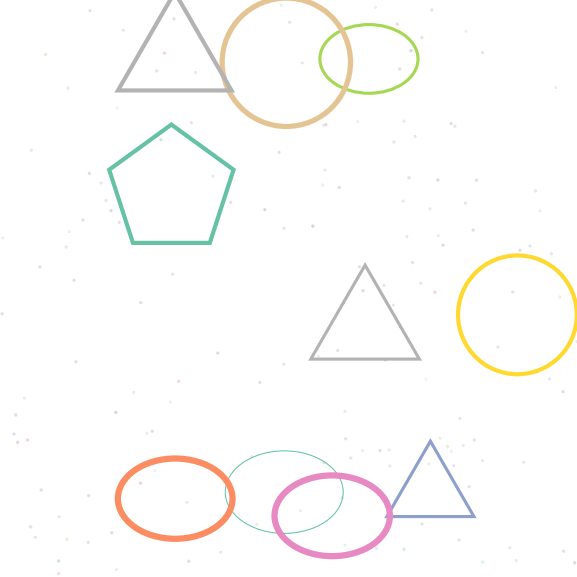[{"shape": "pentagon", "thickness": 2, "radius": 0.57, "center": [0.297, 0.67]}, {"shape": "oval", "thickness": 0.5, "radius": 0.51, "center": [0.492, 0.147]}, {"shape": "oval", "thickness": 3, "radius": 0.5, "center": [0.303, 0.136]}, {"shape": "triangle", "thickness": 1.5, "radius": 0.43, "center": [0.745, 0.148]}, {"shape": "oval", "thickness": 3, "radius": 0.5, "center": [0.575, 0.106]}, {"shape": "oval", "thickness": 1.5, "radius": 0.42, "center": [0.639, 0.897]}, {"shape": "circle", "thickness": 2, "radius": 0.51, "center": [0.896, 0.454]}, {"shape": "circle", "thickness": 2.5, "radius": 0.56, "center": [0.496, 0.891]}, {"shape": "triangle", "thickness": 2, "radius": 0.57, "center": [0.303, 0.899]}, {"shape": "triangle", "thickness": 1.5, "radius": 0.54, "center": [0.632, 0.432]}]